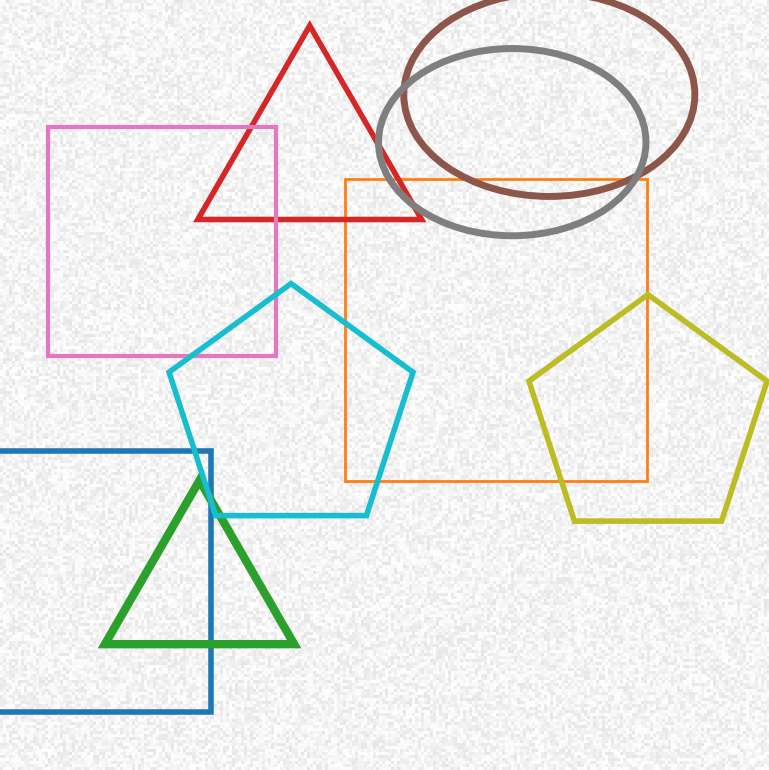[{"shape": "square", "thickness": 2, "radius": 0.85, "center": [0.104, 0.245]}, {"shape": "square", "thickness": 1, "radius": 0.98, "center": [0.644, 0.572]}, {"shape": "triangle", "thickness": 3, "radius": 0.71, "center": [0.259, 0.234]}, {"shape": "triangle", "thickness": 2, "radius": 0.84, "center": [0.402, 0.799]}, {"shape": "oval", "thickness": 2.5, "radius": 0.94, "center": [0.713, 0.877]}, {"shape": "square", "thickness": 1.5, "radius": 0.74, "center": [0.21, 0.686]}, {"shape": "oval", "thickness": 2.5, "radius": 0.87, "center": [0.665, 0.815]}, {"shape": "pentagon", "thickness": 2, "radius": 0.81, "center": [0.842, 0.455]}, {"shape": "pentagon", "thickness": 2, "radius": 0.83, "center": [0.378, 0.465]}]